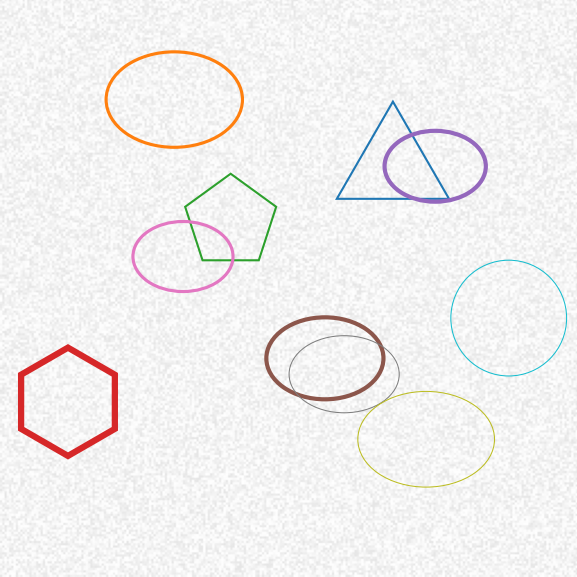[{"shape": "triangle", "thickness": 1, "radius": 0.56, "center": [0.68, 0.711]}, {"shape": "oval", "thickness": 1.5, "radius": 0.59, "center": [0.302, 0.827]}, {"shape": "pentagon", "thickness": 1, "radius": 0.41, "center": [0.399, 0.615]}, {"shape": "hexagon", "thickness": 3, "radius": 0.47, "center": [0.118, 0.303]}, {"shape": "oval", "thickness": 2, "radius": 0.44, "center": [0.754, 0.711]}, {"shape": "oval", "thickness": 2, "radius": 0.51, "center": [0.563, 0.379]}, {"shape": "oval", "thickness": 1.5, "radius": 0.43, "center": [0.317, 0.555]}, {"shape": "oval", "thickness": 0.5, "radius": 0.48, "center": [0.596, 0.351]}, {"shape": "oval", "thickness": 0.5, "radius": 0.59, "center": [0.738, 0.239]}, {"shape": "circle", "thickness": 0.5, "radius": 0.5, "center": [0.881, 0.448]}]